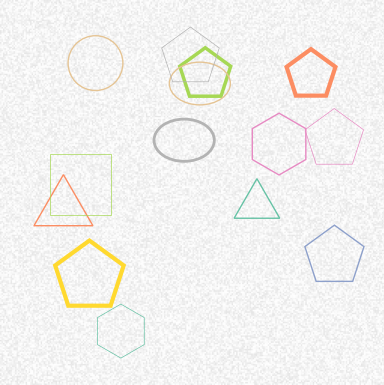[{"shape": "hexagon", "thickness": 0.5, "radius": 0.35, "center": [0.314, 0.14]}, {"shape": "triangle", "thickness": 1, "radius": 0.34, "center": [0.667, 0.467]}, {"shape": "triangle", "thickness": 1, "radius": 0.44, "center": [0.165, 0.458]}, {"shape": "pentagon", "thickness": 3, "radius": 0.33, "center": [0.808, 0.806]}, {"shape": "pentagon", "thickness": 1, "radius": 0.4, "center": [0.869, 0.334]}, {"shape": "pentagon", "thickness": 0.5, "radius": 0.4, "center": [0.868, 0.638]}, {"shape": "hexagon", "thickness": 1, "radius": 0.4, "center": [0.725, 0.626]}, {"shape": "pentagon", "thickness": 2.5, "radius": 0.35, "center": [0.533, 0.806]}, {"shape": "square", "thickness": 0.5, "radius": 0.4, "center": [0.209, 0.521]}, {"shape": "pentagon", "thickness": 3, "radius": 0.47, "center": [0.232, 0.282]}, {"shape": "oval", "thickness": 1, "radius": 0.4, "center": [0.519, 0.783]}, {"shape": "circle", "thickness": 1, "radius": 0.36, "center": [0.248, 0.836]}, {"shape": "pentagon", "thickness": 0.5, "radius": 0.39, "center": [0.495, 0.851]}, {"shape": "oval", "thickness": 2, "radius": 0.39, "center": [0.478, 0.636]}]